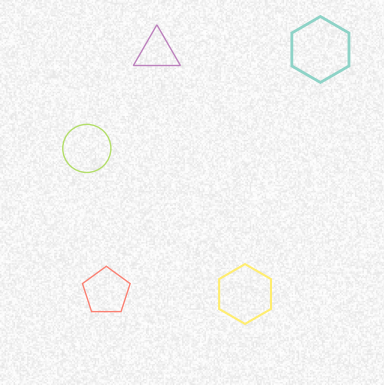[{"shape": "hexagon", "thickness": 2, "radius": 0.43, "center": [0.832, 0.871]}, {"shape": "pentagon", "thickness": 1, "radius": 0.33, "center": [0.276, 0.243]}, {"shape": "circle", "thickness": 1, "radius": 0.31, "center": [0.226, 0.615]}, {"shape": "triangle", "thickness": 1, "radius": 0.35, "center": [0.408, 0.865]}, {"shape": "hexagon", "thickness": 1.5, "radius": 0.39, "center": [0.637, 0.236]}]